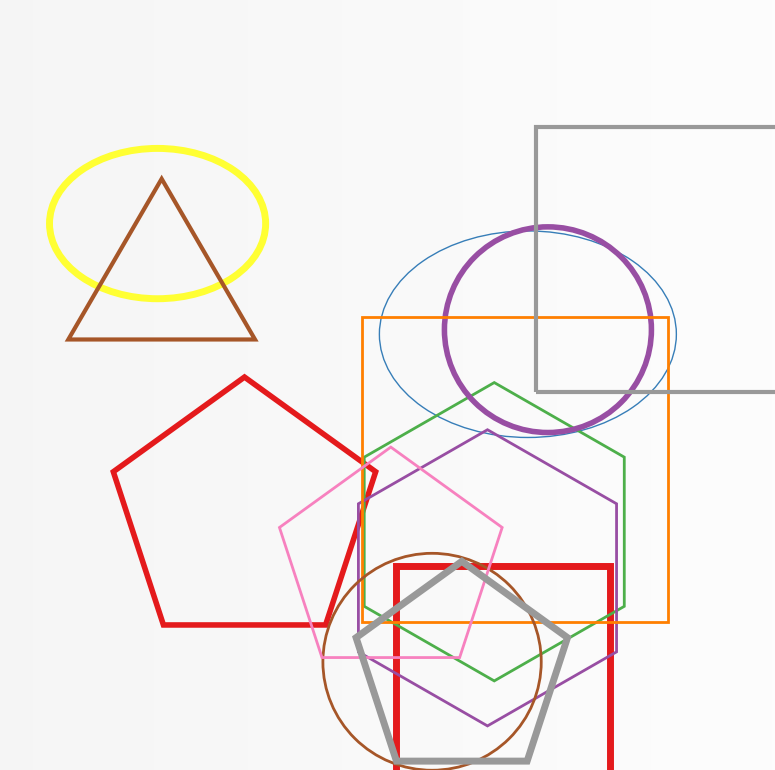[{"shape": "pentagon", "thickness": 2, "radius": 0.89, "center": [0.315, 0.332]}, {"shape": "square", "thickness": 2.5, "radius": 0.69, "center": [0.649, 0.127]}, {"shape": "oval", "thickness": 0.5, "radius": 0.96, "center": [0.681, 0.566]}, {"shape": "hexagon", "thickness": 1, "radius": 0.97, "center": [0.638, 0.309]}, {"shape": "circle", "thickness": 2, "radius": 0.67, "center": [0.707, 0.572]}, {"shape": "hexagon", "thickness": 1, "radius": 0.96, "center": [0.629, 0.25]}, {"shape": "square", "thickness": 1, "radius": 0.99, "center": [0.665, 0.39]}, {"shape": "oval", "thickness": 2.5, "radius": 0.7, "center": [0.203, 0.71]}, {"shape": "circle", "thickness": 1, "radius": 0.7, "center": [0.558, 0.141]}, {"shape": "triangle", "thickness": 1.5, "radius": 0.7, "center": [0.209, 0.629]}, {"shape": "pentagon", "thickness": 1, "radius": 0.76, "center": [0.504, 0.268]}, {"shape": "pentagon", "thickness": 2.5, "radius": 0.72, "center": [0.596, 0.128]}, {"shape": "square", "thickness": 1.5, "radius": 0.86, "center": [0.864, 0.663]}]